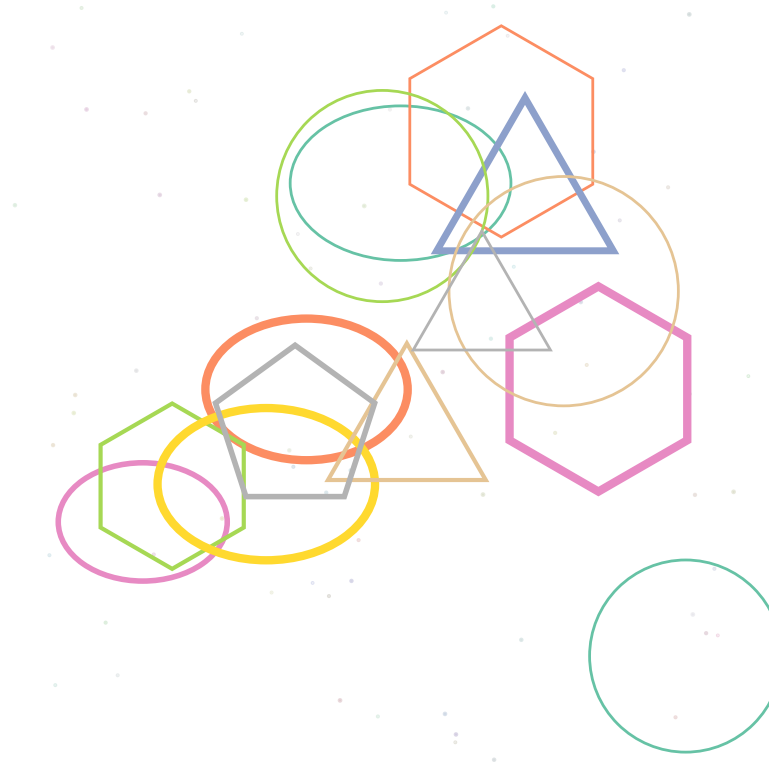[{"shape": "circle", "thickness": 1, "radius": 0.62, "center": [0.89, 0.148]}, {"shape": "oval", "thickness": 1, "radius": 0.72, "center": [0.52, 0.762]}, {"shape": "hexagon", "thickness": 1, "radius": 0.69, "center": [0.651, 0.829]}, {"shape": "oval", "thickness": 3, "radius": 0.66, "center": [0.398, 0.494]}, {"shape": "triangle", "thickness": 2.5, "radius": 0.66, "center": [0.682, 0.74]}, {"shape": "hexagon", "thickness": 3, "radius": 0.67, "center": [0.777, 0.495]}, {"shape": "oval", "thickness": 2, "radius": 0.55, "center": [0.185, 0.322]}, {"shape": "circle", "thickness": 1, "radius": 0.69, "center": [0.497, 0.745]}, {"shape": "hexagon", "thickness": 1.5, "radius": 0.54, "center": [0.224, 0.369]}, {"shape": "oval", "thickness": 3, "radius": 0.71, "center": [0.346, 0.371]}, {"shape": "triangle", "thickness": 1.5, "radius": 0.59, "center": [0.528, 0.436]}, {"shape": "circle", "thickness": 1, "radius": 0.74, "center": [0.732, 0.622]}, {"shape": "triangle", "thickness": 1, "radius": 0.51, "center": [0.626, 0.597]}, {"shape": "pentagon", "thickness": 2, "radius": 0.54, "center": [0.383, 0.443]}]